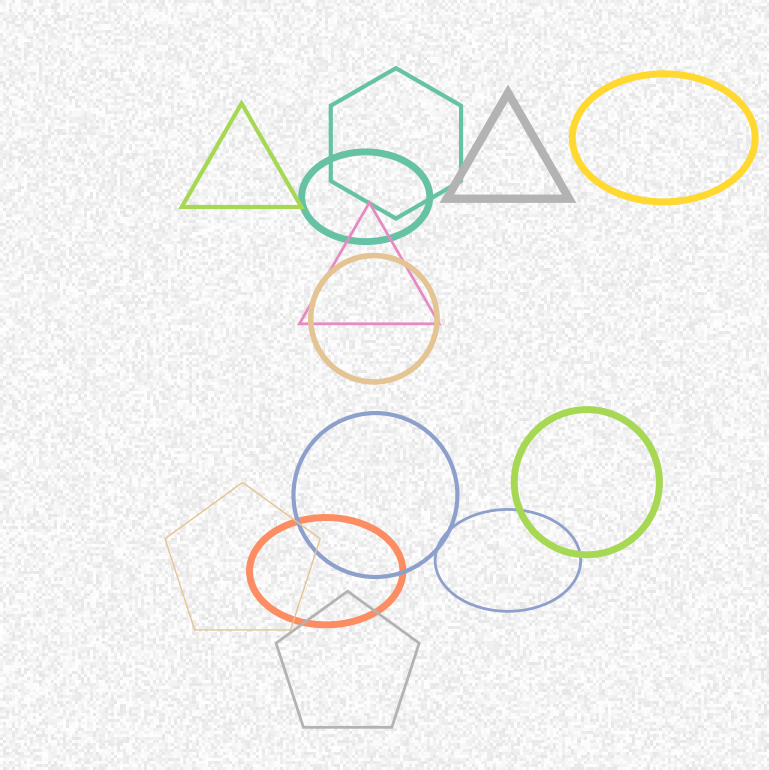[{"shape": "hexagon", "thickness": 1.5, "radius": 0.49, "center": [0.514, 0.814]}, {"shape": "oval", "thickness": 2.5, "radius": 0.42, "center": [0.475, 0.744]}, {"shape": "oval", "thickness": 2.5, "radius": 0.5, "center": [0.424, 0.258]}, {"shape": "oval", "thickness": 1, "radius": 0.47, "center": [0.66, 0.272]}, {"shape": "circle", "thickness": 1.5, "radius": 0.53, "center": [0.488, 0.357]}, {"shape": "triangle", "thickness": 1, "radius": 0.52, "center": [0.48, 0.632]}, {"shape": "triangle", "thickness": 1.5, "radius": 0.45, "center": [0.314, 0.776]}, {"shape": "circle", "thickness": 2.5, "radius": 0.47, "center": [0.762, 0.374]}, {"shape": "oval", "thickness": 2.5, "radius": 0.59, "center": [0.862, 0.821]}, {"shape": "circle", "thickness": 2, "radius": 0.41, "center": [0.486, 0.586]}, {"shape": "pentagon", "thickness": 0.5, "radius": 0.53, "center": [0.315, 0.268]}, {"shape": "triangle", "thickness": 3, "radius": 0.46, "center": [0.66, 0.788]}, {"shape": "pentagon", "thickness": 1, "radius": 0.49, "center": [0.451, 0.135]}]